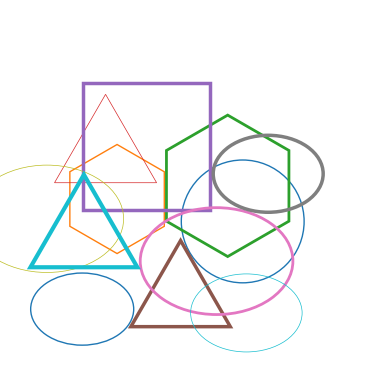[{"shape": "circle", "thickness": 1, "radius": 0.8, "center": [0.63, 0.425]}, {"shape": "oval", "thickness": 1, "radius": 0.67, "center": [0.213, 0.197]}, {"shape": "hexagon", "thickness": 1, "radius": 0.71, "center": [0.304, 0.483]}, {"shape": "hexagon", "thickness": 2, "radius": 0.92, "center": [0.591, 0.517]}, {"shape": "triangle", "thickness": 0.5, "radius": 0.77, "center": [0.274, 0.602]}, {"shape": "square", "thickness": 2.5, "radius": 0.82, "center": [0.38, 0.619]}, {"shape": "triangle", "thickness": 2.5, "radius": 0.75, "center": [0.469, 0.226]}, {"shape": "oval", "thickness": 2, "radius": 0.99, "center": [0.562, 0.322]}, {"shape": "oval", "thickness": 2.5, "radius": 0.71, "center": [0.697, 0.549]}, {"shape": "oval", "thickness": 0.5, "radius": 1.0, "center": [0.122, 0.432]}, {"shape": "triangle", "thickness": 3, "radius": 0.8, "center": [0.218, 0.386]}, {"shape": "oval", "thickness": 0.5, "radius": 0.72, "center": [0.64, 0.187]}]